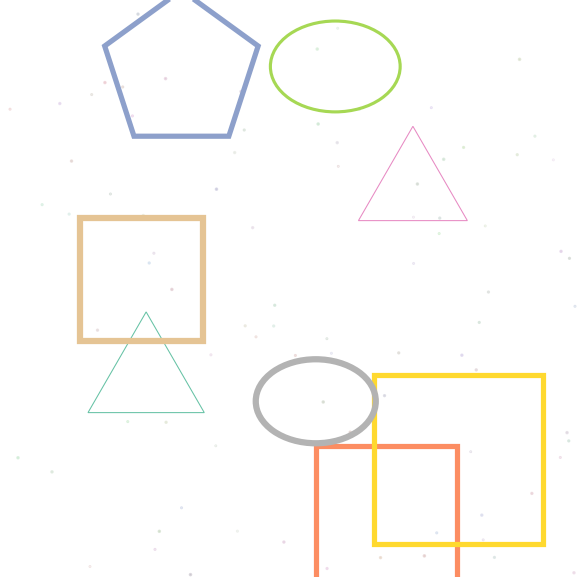[{"shape": "triangle", "thickness": 0.5, "radius": 0.58, "center": [0.253, 0.343]}, {"shape": "square", "thickness": 2.5, "radius": 0.61, "center": [0.669, 0.104]}, {"shape": "pentagon", "thickness": 2.5, "radius": 0.7, "center": [0.314, 0.876]}, {"shape": "triangle", "thickness": 0.5, "radius": 0.54, "center": [0.715, 0.672]}, {"shape": "oval", "thickness": 1.5, "radius": 0.56, "center": [0.581, 0.884]}, {"shape": "square", "thickness": 2.5, "radius": 0.73, "center": [0.793, 0.204]}, {"shape": "square", "thickness": 3, "radius": 0.53, "center": [0.245, 0.515]}, {"shape": "oval", "thickness": 3, "radius": 0.52, "center": [0.547, 0.304]}]